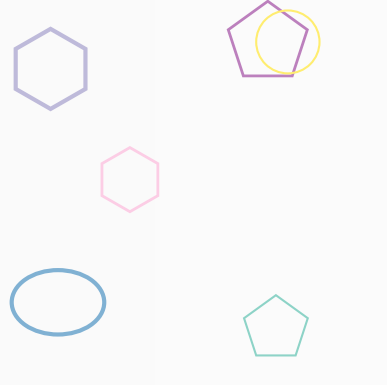[{"shape": "pentagon", "thickness": 1.5, "radius": 0.43, "center": [0.712, 0.147]}, {"shape": "hexagon", "thickness": 3, "radius": 0.52, "center": [0.131, 0.821]}, {"shape": "oval", "thickness": 3, "radius": 0.6, "center": [0.15, 0.215]}, {"shape": "hexagon", "thickness": 2, "radius": 0.42, "center": [0.335, 0.533]}, {"shape": "pentagon", "thickness": 2, "radius": 0.54, "center": [0.691, 0.89]}, {"shape": "circle", "thickness": 1.5, "radius": 0.41, "center": [0.743, 0.891]}]